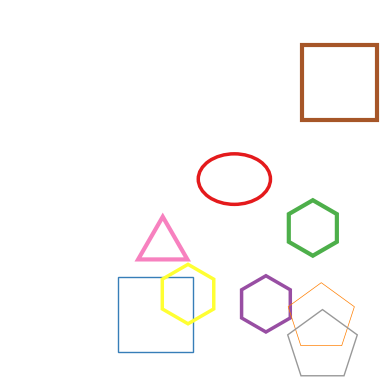[{"shape": "oval", "thickness": 2.5, "radius": 0.47, "center": [0.609, 0.535]}, {"shape": "square", "thickness": 1, "radius": 0.49, "center": [0.405, 0.183]}, {"shape": "hexagon", "thickness": 3, "radius": 0.36, "center": [0.813, 0.408]}, {"shape": "hexagon", "thickness": 2.5, "radius": 0.37, "center": [0.691, 0.211]}, {"shape": "pentagon", "thickness": 0.5, "radius": 0.45, "center": [0.834, 0.175]}, {"shape": "hexagon", "thickness": 2.5, "radius": 0.39, "center": [0.488, 0.236]}, {"shape": "square", "thickness": 3, "radius": 0.48, "center": [0.882, 0.786]}, {"shape": "triangle", "thickness": 3, "radius": 0.37, "center": [0.423, 0.363]}, {"shape": "pentagon", "thickness": 1, "radius": 0.48, "center": [0.838, 0.101]}]